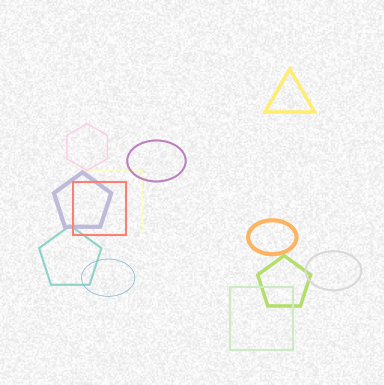[{"shape": "pentagon", "thickness": 1.5, "radius": 0.43, "center": [0.182, 0.329]}, {"shape": "square", "thickness": 0.5, "radius": 0.4, "center": [0.289, 0.479]}, {"shape": "pentagon", "thickness": 3, "radius": 0.39, "center": [0.214, 0.474]}, {"shape": "square", "thickness": 1.5, "radius": 0.35, "center": [0.259, 0.459]}, {"shape": "oval", "thickness": 0.5, "radius": 0.35, "center": [0.281, 0.279]}, {"shape": "oval", "thickness": 3, "radius": 0.31, "center": [0.707, 0.384]}, {"shape": "pentagon", "thickness": 2.5, "radius": 0.36, "center": [0.738, 0.264]}, {"shape": "hexagon", "thickness": 1, "radius": 0.3, "center": [0.226, 0.618]}, {"shape": "oval", "thickness": 1.5, "radius": 0.36, "center": [0.866, 0.297]}, {"shape": "oval", "thickness": 1.5, "radius": 0.38, "center": [0.406, 0.582]}, {"shape": "square", "thickness": 1.5, "radius": 0.41, "center": [0.68, 0.172]}, {"shape": "triangle", "thickness": 2.5, "radius": 0.37, "center": [0.753, 0.746]}]